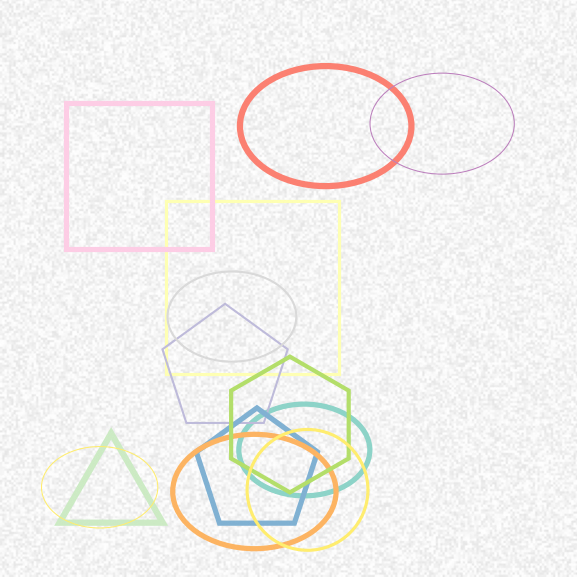[{"shape": "oval", "thickness": 2.5, "radius": 0.57, "center": [0.527, 0.22]}, {"shape": "square", "thickness": 1.5, "radius": 0.75, "center": [0.438, 0.501]}, {"shape": "pentagon", "thickness": 1, "radius": 0.57, "center": [0.39, 0.359]}, {"shape": "oval", "thickness": 3, "radius": 0.74, "center": [0.564, 0.781]}, {"shape": "pentagon", "thickness": 2.5, "radius": 0.55, "center": [0.445, 0.182]}, {"shape": "oval", "thickness": 2.5, "radius": 0.71, "center": [0.441, 0.148]}, {"shape": "hexagon", "thickness": 2, "radius": 0.59, "center": [0.502, 0.264]}, {"shape": "square", "thickness": 2.5, "radius": 0.63, "center": [0.241, 0.695]}, {"shape": "oval", "thickness": 1, "radius": 0.56, "center": [0.402, 0.451]}, {"shape": "oval", "thickness": 0.5, "radius": 0.62, "center": [0.766, 0.785]}, {"shape": "triangle", "thickness": 3, "radius": 0.52, "center": [0.192, 0.146]}, {"shape": "oval", "thickness": 0.5, "radius": 0.5, "center": [0.173, 0.155]}, {"shape": "circle", "thickness": 1.5, "radius": 0.52, "center": [0.532, 0.151]}]